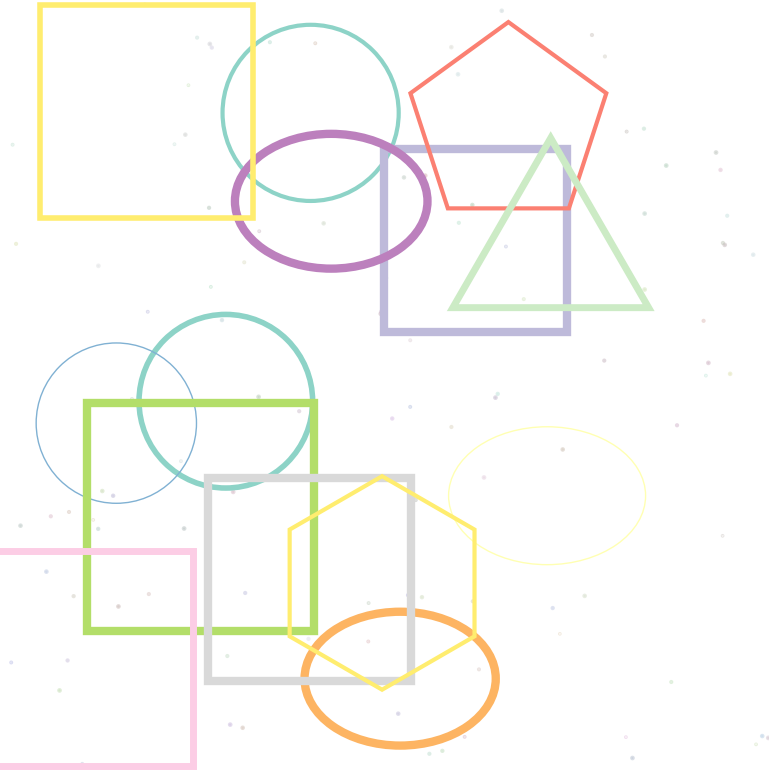[{"shape": "circle", "thickness": 1.5, "radius": 0.57, "center": [0.403, 0.853]}, {"shape": "circle", "thickness": 2, "radius": 0.56, "center": [0.293, 0.479]}, {"shape": "oval", "thickness": 0.5, "radius": 0.64, "center": [0.711, 0.356]}, {"shape": "square", "thickness": 3, "radius": 0.59, "center": [0.617, 0.688]}, {"shape": "pentagon", "thickness": 1.5, "radius": 0.67, "center": [0.66, 0.838]}, {"shape": "circle", "thickness": 0.5, "radius": 0.52, "center": [0.151, 0.45]}, {"shape": "oval", "thickness": 3, "radius": 0.62, "center": [0.52, 0.119]}, {"shape": "square", "thickness": 3, "radius": 0.74, "center": [0.26, 0.329]}, {"shape": "square", "thickness": 2.5, "radius": 0.7, "center": [0.112, 0.145]}, {"shape": "square", "thickness": 3, "radius": 0.66, "center": [0.402, 0.247]}, {"shape": "oval", "thickness": 3, "radius": 0.63, "center": [0.43, 0.739]}, {"shape": "triangle", "thickness": 2.5, "radius": 0.73, "center": [0.715, 0.674]}, {"shape": "hexagon", "thickness": 1.5, "radius": 0.69, "center": [0.496, 0.243]}, {"shape": "square", "thickness": 2, "radius": 0.69, "center": [0.19, 0.856]}]